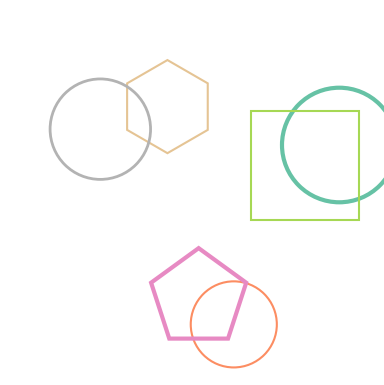[{"shape": "circle", "thickness": 3, "radius": 0.74, "center": [0.881, 0.623]}, {"shape": "circle", "thickness": 1.5, "radius": 0.56, "center": [0.607, 0.157]}, {"shape": "pentagon", "thickness": 3, "radius": 0.65, "center": [0.516, 0.226]}, {"shape": "square", "thickness": 1.5, "radius": 0.71, "center": [0.792, 0.57]}, {"shape": "hexagon", "thickness": 1.5, "radius": 0.6, "center": [0.435, 0.723]}, {"shape": "circle", "thickness": 2, "radius": 0.65, "center": [0.261, 0.665]}]